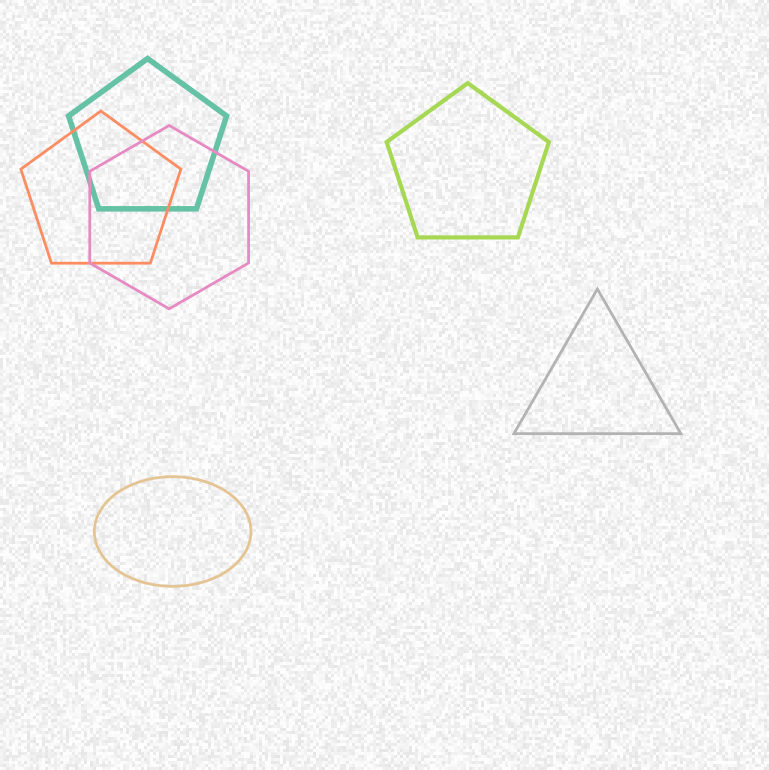[{"shape": "pentagon", "thickness": 2, "radius": 0.54, "center": [0.192, 0.816]}, {"shape": "pentagon", "thickness": 1, "radius": 0.55, "center": [0.131, 0.747]}, {"shape": "hexagon", "thickness": 1, "radius": 0.6, "center": [0.22, 0.718]}, {"shape": "pentagon", "thickness": 1.5, "radius": 0.55, "center": [0.607, 0.781]}, {"shape": "oval", "thickness": 1, "radius": 0.51, "center": [0.224, 0.31]}, {"shape": "triangle", "thickness": 1, "radius": 0.63, "center": [0.776, 0.499]}]